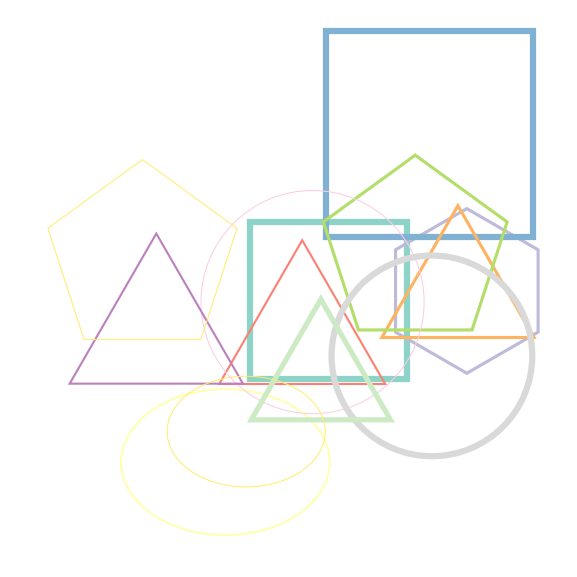[{"shape": "square", "thickness": 3, "radius": 0.68, "center": [0.569, 0.478]}, {"shape": "oval", "thickness": 1, "radius": 0.9, "center": [0.39, 0.199]}, {"shape": "hexagon", "thickness": 1.5, "radius": 0.71, "center": [0.808, 0.495]}, {"shape": "triangle", "thickness": 1, "radius": 0.83, "center": [0.523, 0.417]}, {"shape": "square", "thickness": 3, "radius": 0.89, "center": [0.744, 0.768]}, {"shape": "triangle", "thickness": 1.5, "radius": 0.76, "center": [0.793, 0.491]}, {"shape": "pentagon", "thickness": 1.5, "radius": 0.84, "center": [0.719, 0.563]}, {"shape": "circle", "thickness": 0.5, "radius": 0.97, "center": [0.541, 0.476]}, {"shape": "circle", "thickness": 3, "radius": 0.87, "center": [0.748, 0.383]}, {"shape": "triangle", "thickness": 1, "radius": 0.87, "center": [0.271, 0.421]}, {"shape": "triangle", "thickness": 2.5, "radius": 0.7, "center": [0.556, 0.342]}, {"shape": "pentagon", "thickness": 0.5, "radius": 0.86, "center": [0.247, 0.551]}, {"shape": "oval", "thickness": 0.5, "radius": 0.68, "center": [0.426, 0.252]}]